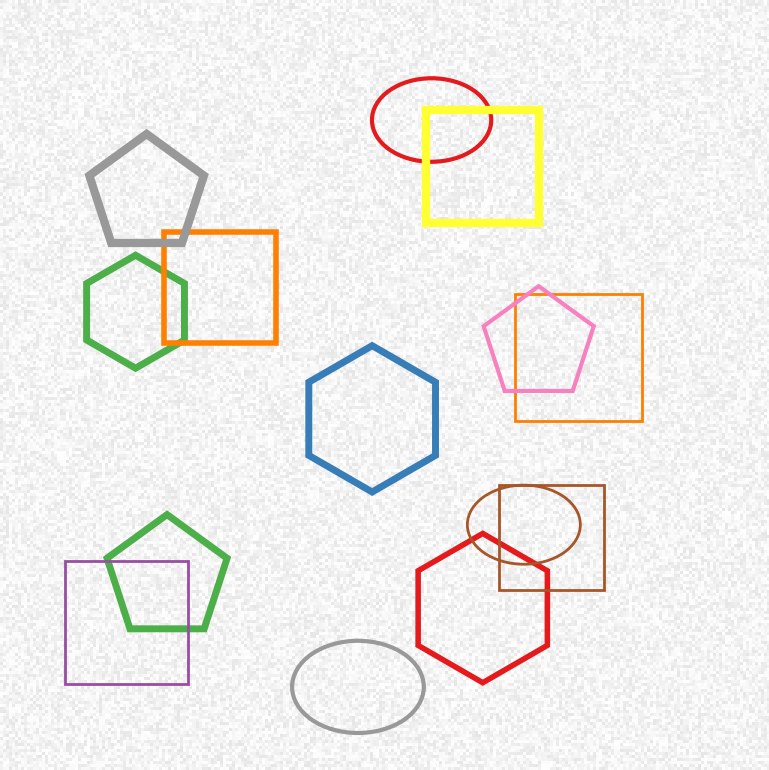[{"shape": "oval", "thickness": 1.5, "radius": 0.39, "center": [0.561, 0.844]}, {"shape": "hexagon", "thickness": 2, "radius": 0.48, "center": [0.627, 0.21]}, {"shape": "hexagon", "thickness": 2.5, "radius": 0.48, "center": [0.483, 0.456]}, {"shape": "pentagon", "thickness": 2.5, "radius": 0.41, "center": [0.217, 0.25]}, {"shape": "hexagon", "thickness": 2.5, "radius": 0.37, "center": [0.176, 0.595]}, {"shape": "square", "thickness": 1, "radius": 0.4, "center": [0.164, 0.191]}, {"shape": "square", "thickness": 1, "radius": 0.41, "center": [0.751, 0.536]}, {"shape": "square", "thickness": 2, "radius": 0.36, "center": [0.286, 0.627]}, {"shape": "square", "thickness": 3, "radius": 0.37, "center": [0.627, 0.784]}, {"shape": "square", "thickness": 1, "radius": 0.34, "center": [0.716, 0.302]}, {"shape": "oval", "thickness": 1, "radius": 0.37, "center": [0.68, 0.319]}, {"shape": "pentagon", "thickness": 1.5, "radius": 0.38, "center": [0.7, 0.553]}, {"shape": "oval", "thickness": 1.5, "radius": 0.43, "center": [0.465, 0.108]}, {"shape": "pentagon", "thickness": 3, "radius": 0.39, "center": [0.19, 0.748]}]